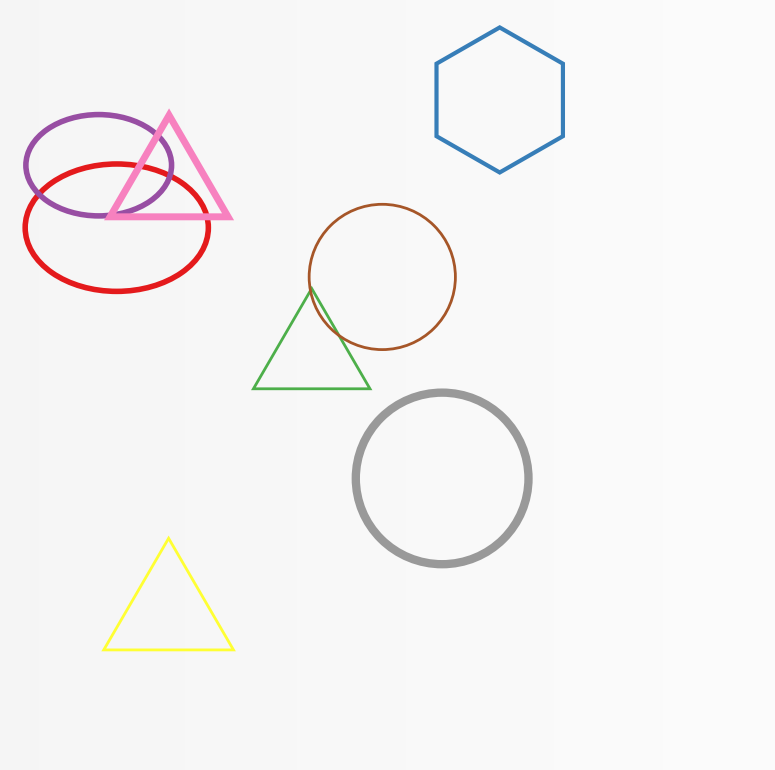[{"shape": "oval", "thickness": 2, "radius": 0.59, "center": [0.151, 0.704]}, {"shape": "hexagon", "thickness": 1.5, "radius": 0.47, "center": [0.645, 0.87]}, {"shape": "triangle", "thickness": 1, "radius": 0.43, "center": [0.402, 0.538]}, {"shape": "oval", "thickness": 2, "radius": 0.47, "center": [0.127, 0.785]}, {"shape": "triangle", "thickness": 1, "radius": 0.48, "center": [0.218, 0.204]}, {"shape": "circle", "thickness": 1, "radius": 0.47, "center": [0.493, 0.64]}, {"shape": "triangle", "thickness": 2.5, "radius": 0.44, "center": [0.218, 0.762]}, {"shape": "circle", "thickness": 3, "radius": 0.56, "center": [0.571, 0.379]}]